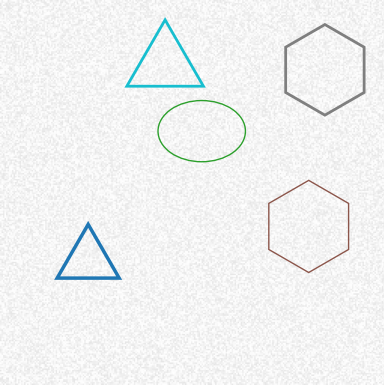[{"shape": "triangle", "thickness": 2.5, "radius": 0.47, "center": [0.229, 0.324]}, {"shape": "oval", "thickness": 1, "radius": 0.57, "center": [0.524, 0.659]}, {"shape": "hexagon", "thickness": 1, "radius": 0.6, "center": [0.802, 0.412]}, {"shape": "hexagon", "thickness": 2, "radius": 0.59, "center": [0.844, 0.819]}, {"shape": "triangle", "thickness": 2, "radius": 0.57, "center": [0.429, 0.834]}]